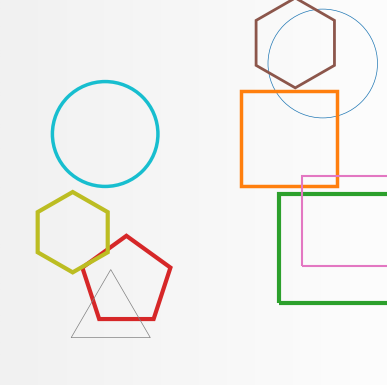[{"shape": "circle", "thickness": 0.5, "radius": 0.71, "center": [0.833, 0.835]}, {"shape": "square", "thickness": 2.5, "radius": 0.62, "center": [0.745, 0.641]}, {"shape": "square", "thickness": 3, "radius": 0.71, "center": [0.861, 0.354]}, {"shape": "pentagon", "thickness": 3, "radius": 0.6, "center": [0.326, 0.268]}, {"shape": "hexagon", "thickness": 2, "radius": 0.58, "center": [0.762, 0.889]}, {"shape": "square", "thickness": 1.5, "radius": 0.59, "center": [0.896, 0.426]}, {"shape": "triangle", "thickness": 0.5, "radius": 0.59, "center": [0.286, 0.182]}, {"shape": "hexagon", "thickness": 3, "radius": 0.52, "center": [0.188, 0.397]}, {"shape": "circle", "thickness": 2.5, "radius": 0.68, "center": [0.271, 0.652]}]